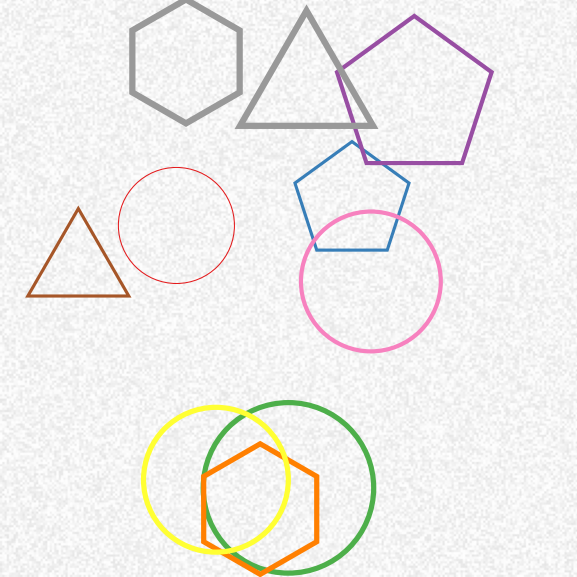[{"shape": "circle", "thickness": 0.5, "radius": 0.5, "center": [0.305, 0.609]}, {"shape": "pentagon", "thickness": 1.5, "radius": 0.52, "center": [0.61, 0.65]}, {"shape": "circle", "thickness": 2.5, "radius": 0.74, "center": [0.499, 0.154]}, {"shape": "pentagon", "thickness": 2, "radius": 0.7, "center": [0.717, 0.831]}, {"shape": "hexagon", "thickness": 2.5, "radius": 0.57, "center": [0.451, 0.118]}, {"shape": "circle", "thickness": 2.5, "radius": 0.63, "center": [0.374, 0.168]}, {"shape": "triangle", "thickness": 1.5, "radius": 0.5, "center": [0.136, 0.537]}, {"shape": "circle", "thickness": 2, "radius": 0.61, "center": [0.642, 0.512]}, {"shape": "triangle", "thickness": 3, "radius": 0.66, "center": [0.531, 0.848]}, {"shape": "hexagon", "thickness": 3, "radius": 0.54, "center": [0.322, 0.893]}]